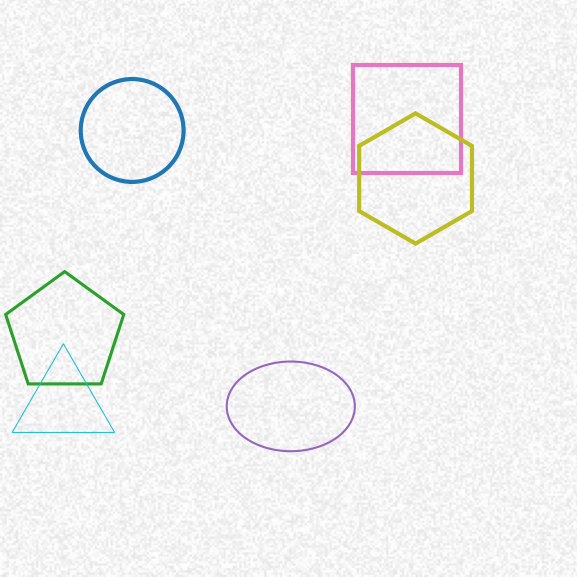[{"shape": "circle", "thickness": 2, "radius": 0.45, "center": [0.229, 0.773]}, {"shape": "pentagon", "thickness": 1.5, "radius": 0.54, "center": [0.112, 0.421]}, {"shape": "oval", "thickness": 1, "radius": 0.55, "center": [0.504, 0.295]}, {"shape": "square", "thickness": 2, "radius": 0.47, "center": [0.705, 0.793]}, {"shape": "hexagon", "thickness": 2, "radius": 0.56, "center": [0.72, 0.69]}, {"shape": "triangle", "thickness": 0.5, "radius": 0.51, "center": [0.11, 0.302]}]